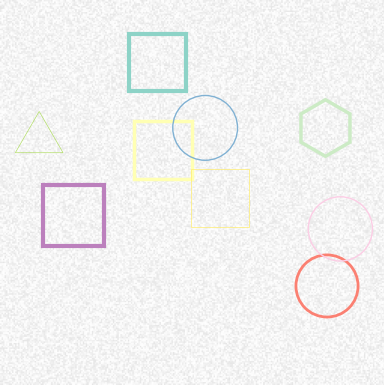[{"shape": "square", "thickness": 3, "radius": 0.37, "center": [0.409, 0.838]}, {"shape": "square", "thickness": 2.5, "radius": 0.38, "center": [0.423, 0.611]}, {"shape": "circle", "thickness": 2, "radius": 0.4, "center": [0.849, 0.257]}, {"shape": "circle", "thickness": 1, "radius": 0.42, "center": [0.533, 0.668]}, {"shape": "triangle", "thickness": 0.5, "radius": 0.36, "center": [0.102, 0.639]}, {"shape": "circle", "thickness": 1, "radius": 0.42, "center": [0.884, 0.405]}, {"shape": "square", "thickness": 3, "radius": 0.4, "center": [0.192, 0.441]}, {"shape": "hexagon", "thickness": 2.5, "radius": 0.37, "center": [0.845, 0.667]}, {"shape": "square", "thickness": 0.5, "radius": 0.38, "center": [0.572, 0.485]}]